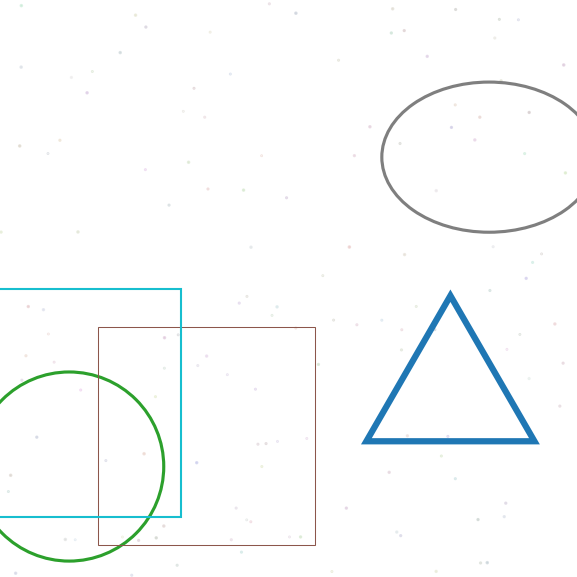[{"shape": "triangle", "thickness": 3, "radius": 0.84, "center": [0.78, 0.319]}, {"shape": "circle", "thickness": 1.5, "radius": 0.82, "center": [0.12, 0.191]}, {"shape": "square", "thickness": 0.5, "radius": 0.94, "center": [0.358, 0.245]}, {"shape": "oval", "thickness": 1.5, "radius": 0.93, "center": [0.847, 0.727]}, {"shape": "square", "thickness": 1, "radius": 0.99, "center": [0.116, 0.301]}]